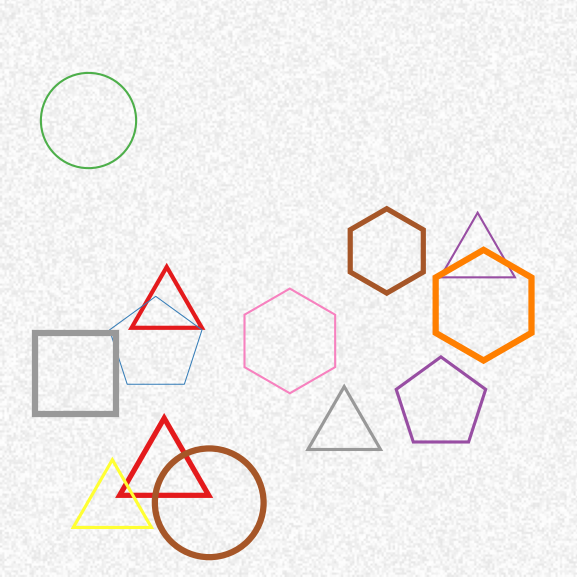[{"shape": "triangle", "thickness": 2.5, "radius": 0.45, "center": [0.284, 0.186]}, {"shape": "triangle", "thickness": 2, "radius": 0.35, "center": [0.289, 0.467]}, {"shape": "pentagon", "thickness": 0.5, "radius": 0.42, "center": [0.27, 0.402]}, {"shape": "circle", "thickness": 1, "radius": 0.41, "center": [0.153, 0.79]}, {"shape": "triangle", "thickness": 1, "radius": 0.37, "center": [0.827, 0.556]}, {"shape": "pentagon", "thickness": 1.5, "radius": 0.41, "center": [0.764, 0.3]}, {"shape": "hexagon", "thickness": 3, "radius": 0.48, "center": [0.837, 0.471]}, {"shape": "triangle", "thickness": 1.5, "radius": 0.39, "center": [0.195, 0.125]}, {"shape": "hexagon", "thickness": 2.5, "radius": 0.37, "center": [0.67, 0.565]}, {"shape": "circle", "thickness": 3, "radius": 0.47, "center": [0.362, 0.128]}, {"shape": "hexagon", "thickness": 1, "radius": 0.45, "center": [0.502, 0.409]}, {"shape": "triangle", "thickness": 1.5, "radius": 0.36, "center": [0.596, 0.257]}, {"shape": "square", "thickness": 3, "radius": 0.35, "center": [0.13, 0.353]}]